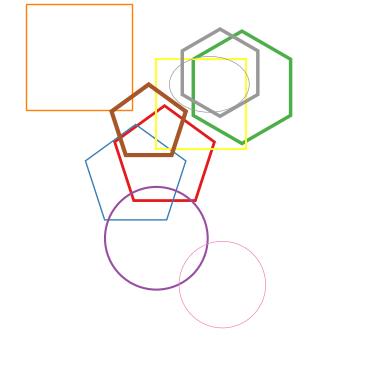[{"shape": "pentagon", "thickness": 2, "radius": 0.68, "center": [0.427, 0.589]}, {"shape": "pentagon", "thickness": 1, "radius": 0.69, "center": [0.352, 0.54]}, {"shape": "hexagon", "thickness": 2.5, "radius": 0.73, "center": [0.628, 0.773]}, {"shape": "circle", "thickness": 1.5, "radius": 0.67, "center": [0.406, 0.381]}, {"shape": "square", "thickness": 1, "radius": 0.69, "center": [0.204, 0.852]}, {"shape": "square", "thickness": 1.5, "radius": 0.58, "center": [0.521, 0.73]}, {"shape": "pentagon", "thickness": 3, "radius": 0.51, "center": [0.386, 0.679]}, {"shape": "circle", "thickness": 0.5, "radius": 0.56, "center": [0.578, 0.261]}, {"shape": "hexagon", "thickness": 2.5, "radius": 0.57, "center": [0.572, 0.811]}, {"shape": "oval", "thickness": 0.5, "radius": 0.52, "center": [0.544, 0.781]}]